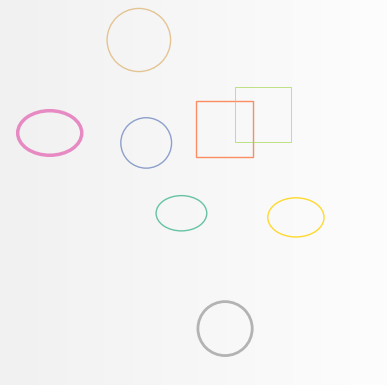[{"shape": "oval", "thickness": 1, "radius": 0.33, "center": [0.468, 0.446]}, {"shape": "square", "thickness": 1, "radius": 0.36, "center": [0.579, 0.664]}, {"shape": "circle", "thickness": 1, "radius": 0.33, "center": [0.377, 0.629]}, {"shape": "oval", "thickness": 2.5, "radius": 0.41, "center": [0.128, 0.655]}, {"shape": "square", "thickness": 0.5, "radius": 0.36, "center": [0.679, 0.703]}, {"shape": "oval", "thickness": 1, "radius": 0.36, "center": [0.764, 0.435]}, {"shape": "circle", "thickness": 1, "radius": 0.41, "center": [0.358, 0.896]}, {"shape": "circle", "thickness": 2, "radius": 0.35, "center": [0.581, 0.147]}]